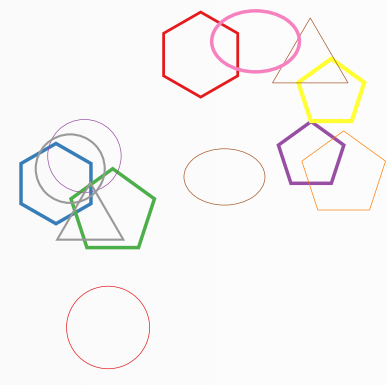[{"shape": "circle", "thickness": 0.5, "radius": 0.54, "center": [0.279, 0.149]}, {"shape": "hexagon", "thickness": 2, "radius": 0.55, "center": [0.518, 0.858]}, {"shape": "hexagon", "thickness": 2.5, "radius": 0.52, "center": [0.144, 0.523]}, {"shape": "pentagon", "thickness": 2.5, "radius": 0.57, "center": [0.291, 0.449]}, {"shape": "pentagon", "thickness": 2.5, "radius": 0.44, "center": [0.803, 0.596]}, {"shape": "circle", "thickness": 0.5, "radius": 0.47, "center": [0.218, 0.595]}, {"shape": "pentagon", "thickness": 0.5, "radius": 0.57, "center": [0.887, 0.546]}, {"shape": "pentagon", "thickness": 3, "radius": 0.45, "center": [0.855, 0.758]}, {"shape": "oval", "thickness": 0.5, "radius": 0.52, "center": [0.579, 0.54]}, {"shape": "triangle", "thickness": 0.5, "radius": 0.56, "center": [0.801, 0.841]}, {"shape": "oval", "thickness": 2.5, "radius": 0.57, "center": [0.66, 0.893]}, {"shape": "circle", "thickness": 1.5, "radius": 0.45, "center": [0.181, 0.562]}, {"shape": "triangle", "thickness": 1.5, "radius": 0.49, "center": [0.233, 0.427]}]